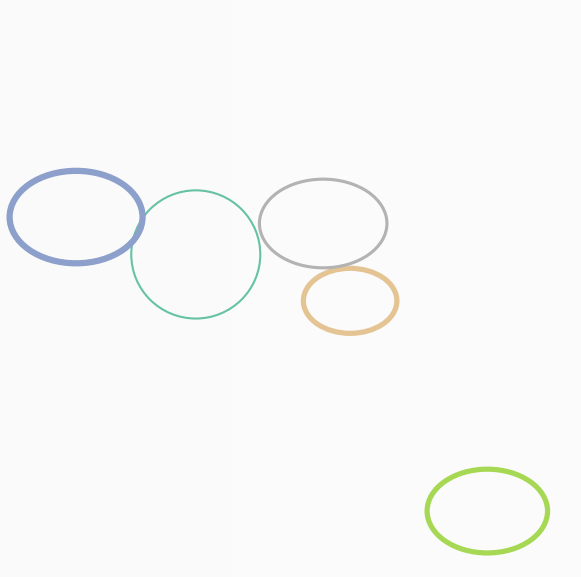[{"shape": "circle", "thickness": 1, "radius": 0.55, "center": [0.337, 0.559]}, {"shape": "oval", "thickness": 3, "radius": 0.57, "center": [0.131, 0.623]}, {"shape": "oval", "thickness": 2.5, "radius": 0.52, "center": [0.838, 0.114]}, {"shape": "oval", "thickness": 2.5, "radius": 0.4, "center": [0.602, 0.478]}, {"shape": "oval", "thickness": 1.5, "radius": 0.55, "center": [0.556, 0.612]}]